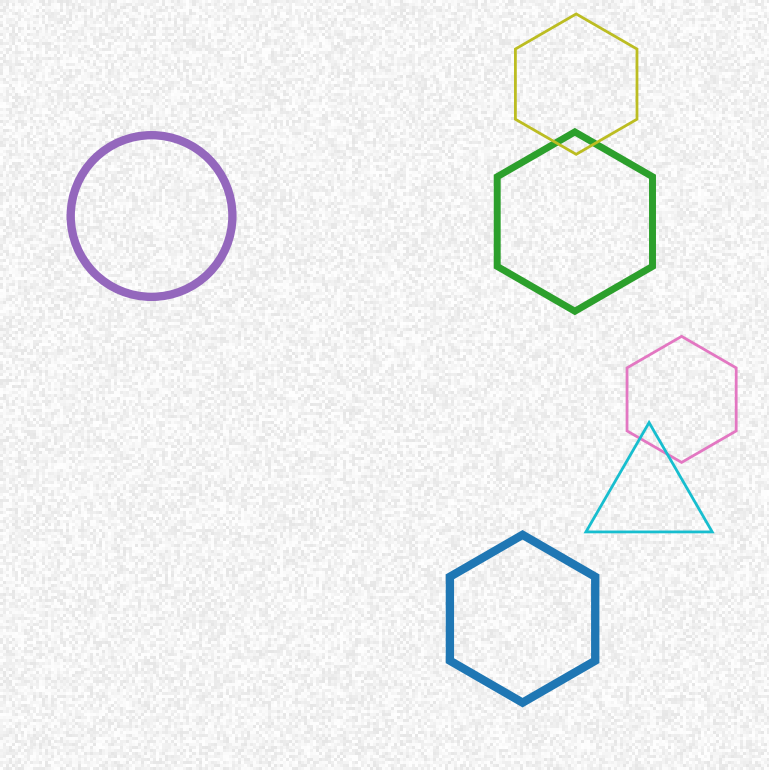[{"shape": "hexagon", "thickness": 3, "radius": 0.54, "center": [0.679, 0.196]}, {"shape": "hexagon", "thickness": 2.5, "radius": 0.58, "center": [0.747, 0.712]}, {"shape": "circle", "thickness": 3, "radius": 0.52, "center": [0.197, 0.719]}, {"shape": "hexagon", "thickness": 1, "radius": 0.41, "center": [0.885, 0.481]}, {"shape": "hexagon", "thickness": 1, "radius": 0.46, "center": [0.748, 0.891]}, {"shape": "triangle", "thickness": 1, "radius": 0.47, "center": [0.843, 0.357]}]